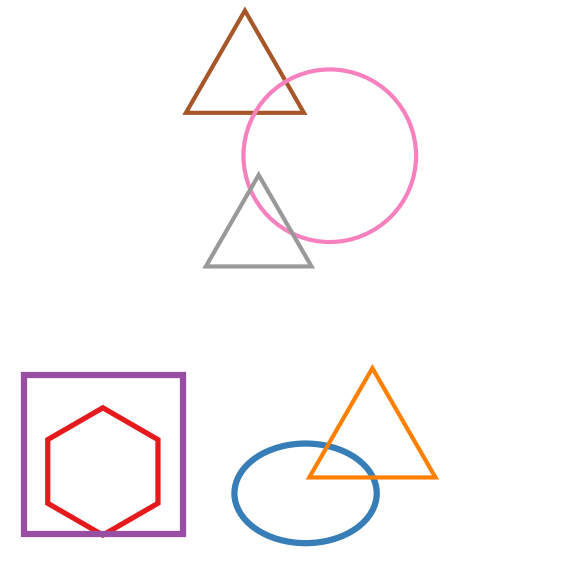[{"shape": "hexagon", "thickness": 2.5, "radius": 0.55, "center": [0.178, 0.183]}, {"shape": "oval", "thickness": 3, "radius": 0.62, "center": [0.529, 0.145]}, {"shape": "square", "thickness": 3, "radius": 0.69, "center": [0.179, 0.212]}, {"shape": "triangle", "thickness": 2, "radius": 0.63, "center": [0.645, 0.235]}, {"shape": "triangle", "thickness": 2, "radius": 0.59, "center": [0.424, 0.863]}, {"shape": "circle", "thickness": 2, "radius": 0.75, "center": [0.571, 0.729]}, {"shape": "triangle", "thickness": 2, "radius": 0.53, "center": [0.448, 0.591]}]